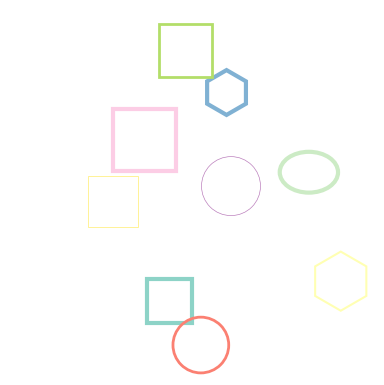[{"shape": "square", "thickness": 3, "radius": 0.29, "center": [0.44, 0.218]}, {"shape": "hexagon", "thickness": 1.5, "radius": 0.38, "center": [0.885, 0.27]}, {"shape": "circle", "thickness": 2, "radius": 0.36, "center": [0.522, 0.104]}, {"shape": "hexagon", "thickness": 3, "radius": 0.29, "center": [0.588, 0.76]}, {"shape": "square", "thickness": 2, "radius": 0.34, "center": [0.482, 0.869]}, {"shape": "square", "thickness": 3, "radius": 0.4, "center": [0.375, 0.636]}, {"shape": "circle", "thickness": 0.5, "radius": 0.38, "center": [0.6, 0.517]}, {"shape": "oval", "thickness": 3, "radius": 0.38, "center": [0.802, 0.553]}, {"shape": "square", "thickness": 0.5, "radius": 0.33, "center": [0.293, 0.476]}]